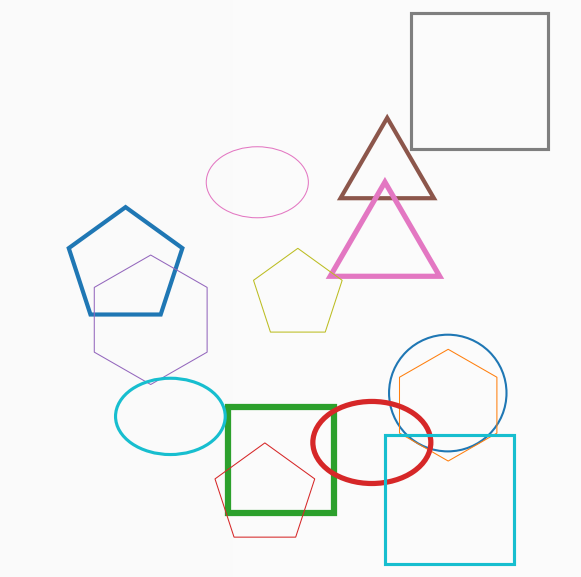[{"shape": "pentagon", "thickness": 2, "radius": 0.51, "center": [0.216, 0.538]}, {"shape": "circle", "thickness": 1, "radius": 0.51, "center": [0.77, 0.319]}, {"shape": "hexagon", "thickness": 0.5, "radius": 0.48, "center": [0.771, 0.298]}, {"shape": "square", "thickness": 3, "radius": 0.46, "center": [0.483, 0.202]}, {"shape": "oval", "thickness": 2.5, "radius": 0.51, "center": [0.64, 0.233]}, {"shape": "pentagon", "thickness": 0.5, "radius": 0.45, "center": [0.456, 0.142]}, {"shape": "hexagon", "thickness": 0.5, "radius": 0.56, "center": [0.259, 0.445]}, {"shape": "triangle", "thickness": 2, "radius": 0.46, "center": [0.666, 0.702]}, {"shape": "oval", "thickness": 0.5, "radius": 0.44, "center": [0.443, 0.684]}, {"shape": "triangle", "thickness": 2.5, "radius": 0.54, "center": [0.662, 0.575]}, {"shape": "square", "thickness": 1.5, "radius": 0.59, "center": [0.825, 0.858]}, {"shape": "pentagon", "thickness": 0.5, "radius": 0.4, "center": [0.512, 0.489]}, {"shape": "oval", "thickness": 1.5, "radius": 0.47, "center": [0.293, 0.278]}, {"shape": "square", "thickness": 1.5, "radius": 0.56, "center": [0.774, 0.134]}]